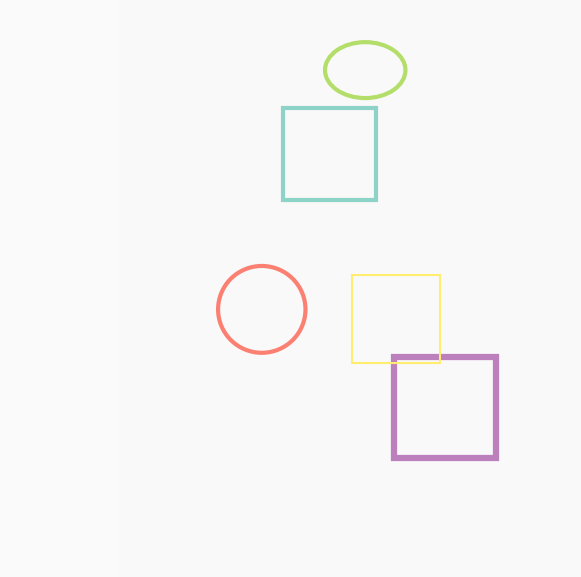[{"shape": "square", "thickness": 2, "radius": 0.4, "center": [0.567, 0.732]}, {"shape": "circle", "thickness": 2, "radius": 0.38, "center": [0.45, 0.463]}, {"shape": "oval", "thickness": 2, "radius": 0.35, "center": [0.628, 0.878]}, {"shape": "square", "thickness": 3, "radius": 0.44, "center": [0.765, 0.294]}, {"shape": "square", "thickness": 1, "radius": 0.38, "center": [0.681, 0.447]}]